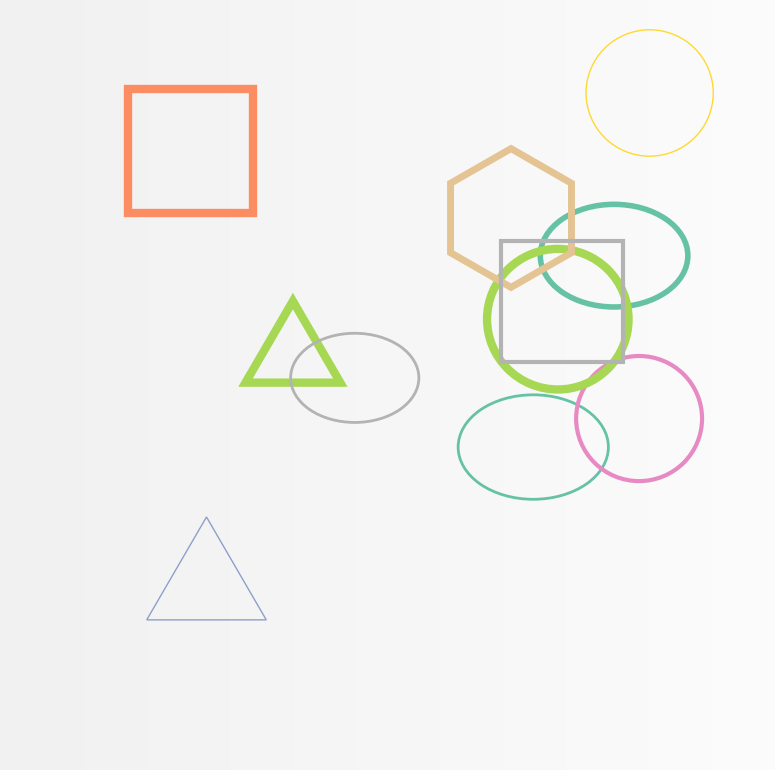[{"shape": "oval", "thickness": 2, "radius": 0.48, "center": [0.792, 0.668]}, {"shape": "oval", "thickness": 1, "radius": 0.48, "center": [0.688, 0.419]}, {"shape": "square", "thickness": 3, "radius": 0.4, "center": [0.246, 0.803]}, {"shape": "triangle", "thickness": 0.5, "radius": 0.45, "center": [0.266, 0.24]}, {"shape": "circle", "thickness": 1.5, "radius": 0.41, "center": [0.825, 0.456]}, {"shape": "circle", "thickness": 3, "radius": 0.46, "center": [0.72, 0.585]}, {"shape": "triangle", "thickness": 3, "radius": 0.35, "center": [0.378, 0.538]}, {"shape": "circle", "thickness": 0.5, "radius": 0.41, "center": [0.838, 0.879]}, {"shape": "hexagon", "thickness": 2.5, "radius": 0.45, "center": [0.659, 0.717]}, {"shape": "oval", "thickness": 1, "radius": 0.41, "center": [0.458, 0.509]}, {"shape": "square", "thickness": 1.5, "radius": 0.39, "center": [0.725, 0.608]}]